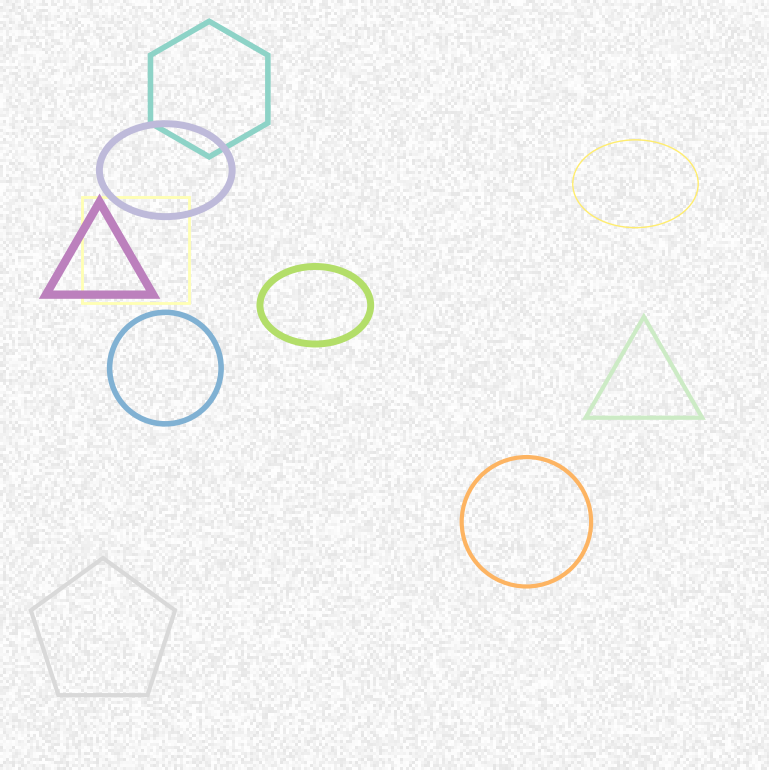[{"shape": "hexagon", "thickness": 2, "radius": 0.44, "center": [0.272, 0.884]}, {"shape": "square", "thickness": 1, "radius": 0.35, "center": [0.176, 0.676]}, {"shape": "oval", "thickness": 2.5, "radius": 0.43, "center": [0.215, 0.779]}, {"shape": "circle", "thickness": 2, "radius": 0.36, "center": [0.215, 0.522]}, {"shape": "circle", "thickness": 1.5, "radius": 0.42, "center": [0.684, 0.322]}, {"shape": "oval", "thickness": 2.5, "radius": 0.36, "center": [0.41, 0.604]}, {"shape": "pentagon", "thickness": 1.5, "radius": 0.49, "center": [0.134, 0.177]}, {"shape": "triangle", "thickness": 3, "radius": 0.4, "center": [0.129, 0.658]}, {"shape": "triangle", "thickness": 1.5, "radius": 0.44, "center": [0.836, 0.501]}, {"shape": "oval", "thickness": 0.5, "radius": 0.41, "center": [0.825, 0.761]}]